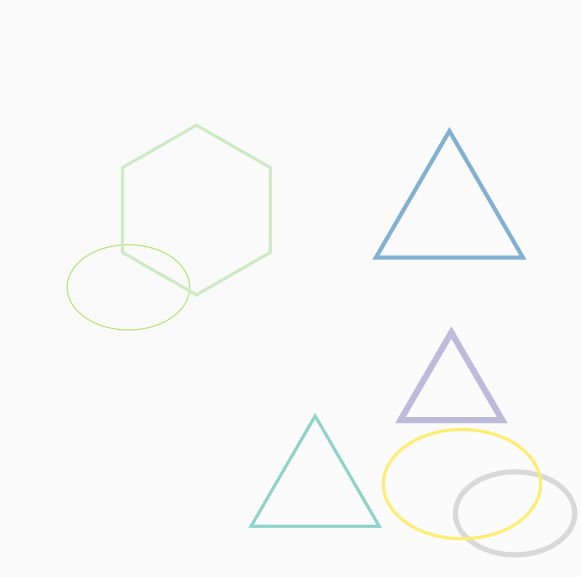[{"shape": "triangle", "thickness": 1.5, "radius": 0.64, "center": [0.542, 0.151]}, {"shape": "triangle", "thickness": 3, "radius": 0.51, "center": [0.777, 0.322]}, {"shape": "triangle", "thickness": 2, "radius": 0.73, "center": [0.773, 0.626]}, {"shape": "oval", "thickness": 0.5, "radius": 0.53, "center": [0.221, 0.502]}, {"shape": "oval", "thickness": 2.5, "radius": 0.51, "center": [0.886, 0.11]}, {"shape": "hexagon", "thickness": 1.5, "radius": 0.73, "center": [0.338, 0.635]}, {"shape": "oval", "thickness": 1.5, "radius": 0.68, "center": [0.795, 0.161]}]